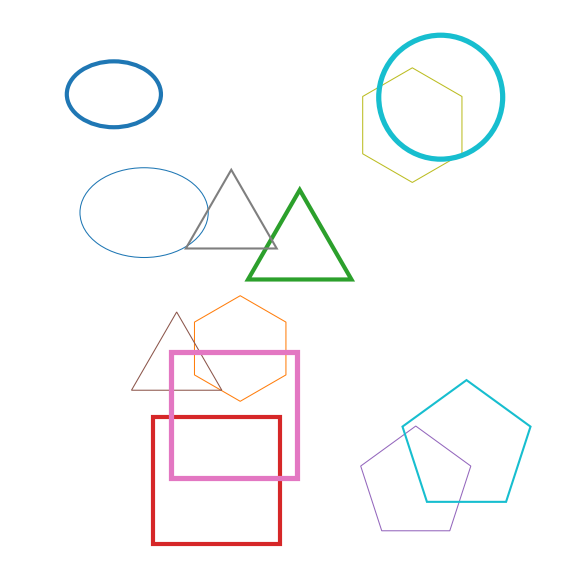[{"shape": "oval", "thickness": 2, "radius": 0.41, "center": [0.197, 0.836]}, {"shape": "oval", "thickness": 0.5, "radius": 0.56, "center": [0.25, 0.631]}, {"shape": "hexagon", "thickness": 0.5, "radius": 0.46, "center": [0.416, 0.396]}, {"shape": "triangle", "thickness": 2, "radius": 0.52, "center": [0.519, 0.567]}, {"shape": "square", "thickness": 2, "radius": 0.55, "center": [0.375, 0.167]}, {"shape": "pentagon", "thickness": 0.5, "radius": 0.5, "center": [0.72, 0.161]}, {"shape": "triangle", "thickness": 0.5, "radius": 0.45, "center": [0.306, 0.369]}, {"shape": "square", "thickness": 2.5, "radius": 0.54, "center": [0.405, 0.281]}, {"shape": "triangle", "thickness": 1, "radius": 0.45, "center": [0.4, 0.614]}, {"shape": "hexagon", "thickness": 0.5, "radius": 0.5, "center": [0.714, 0.782]}, {"shape": "pentagon", "thickness": 1, "radius": 0.58, "center": [0.808, 0.224]}, {"shape": "circle", "thickness": 2.5, "radius": 0.54, "center": [0.763, 0.831]}]